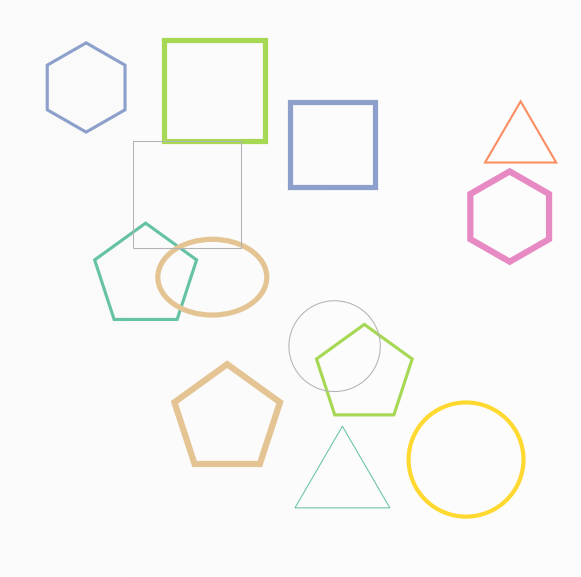[{"shape": "triangle", "thickness": 0.5, "radius": 0.47, "center": [0.589, 0.167]}, {"shape": "pentagon", "thickness": 1.5, "radius": 0.46, "center": [0.251, 0.521]}, {"shape": "triangle", "thickness": 1, "radius": 0.35, "center": [0.896, 0.753]}, {"shape": "square", "thickness": 2.5, "radius": 0.37, "center": [0.572, 0.749]}, {"shape": "hexagon", "thickness": 1.5, "radius": 0.39, "center": [0.148, 0.848]}, {"shape": "hexagon", "thickness": 3, "radius": 0.39, "center": [0.877, 0.624]}, {"shape": "pentagon", "thickness": 1.5, "radius": 0.43, "center": [0.627, 0.351]}, {"shape": "square", "thickness": 2.5, "radius": 0.43, "center": [0.368, 0.842]}, {"shape": "circle", "thickness": 2, "radius": 0.49, "center": [0.802, 0.203]}, {"shape": "pentagon", "thickness": 3, "radius": 0.48, "center": [0.391, 0.273]}, {"shape": "oval", "thickness": 2.5, "radius": 0.47, "center": [0.365, 0.519]}, {"shape": "square", "thickness": 0.5, "radius": 0.47, "center": [0.322, 0.662]}, {"shape": "circle", "thickness": 0.5, "radius": 0.39, "center": [0.576, 0.4]}]